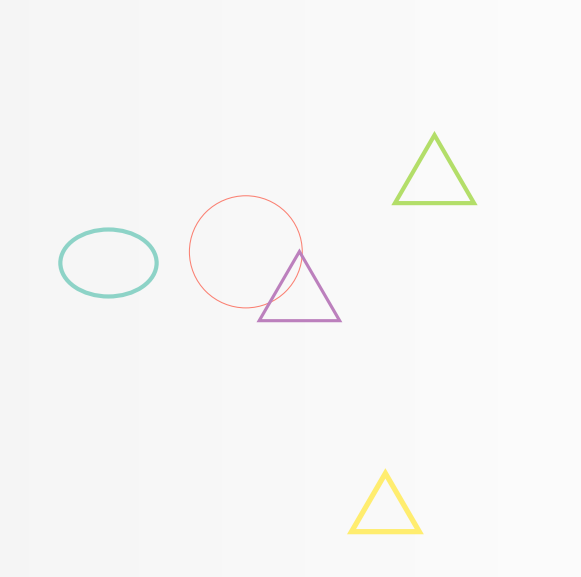[{"shape": "oval", "thickness": 2, "radius": 0.41, "center": [0.187, 0.544]}, {"shape": "circle", "thickness": 0.5, "radius": 0.49, "center": [0.423, 0.563]}, {"shape": "triangle", "thickness": 2, "radius": 0.39, "center": [0.747, 0.687]}, {"shape": "triangle", "thickness": 1.5, "radius": 0.4, "center": [0.515, 0.484]}, {"shape": "triangle", "thickness": 2.5, "radius": 0.34, "center": [0.663, 0.112]}]